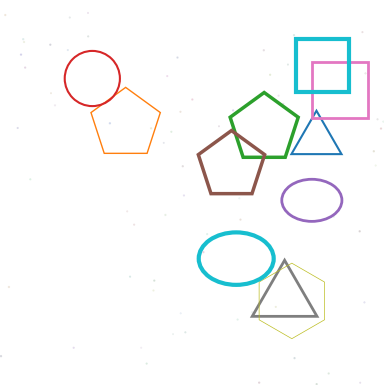[{"shape": "triangle", "thickness": 1.5, "radius": 0.38, "center": [0.822, 0.637]}, {"shape": "pentagon", "thickness": 1, "radius": 0.47, "center": [0.326, 0.678]}, {"shape": "pentagon", "thickness": 2.5, "radius": 0.46, "center": [0.686, 0.667]}, {"shape": "circle", "thickness": 1.5, "radius": 0.36, "center": [0.24, 0.796]}, {"shape": "oval", "thickness": 2, "radius": 0.39, "center": [0.81, 0.48]}, {"shape": "pentagon", "thickness": 2.5, "radius": 0.45, "center": [0.601, 0.57]}, {"shape": "square", "thickness": 2, "radius": 0.37, "center": [0.883, 0.766]}, {"shape": "triangle", "thickness": 2, "radius": 0.49, "center": [0.739, 0.227]}, {"shape": "hexagon", "thickness": 0.5, "radius": 0.49, "center": [0.758, 0.218]}, {"shape": "oval", "thickness": 3, "radius": 0.49, "center": [0.614, 0.328]}, {"shape": "square", "thickness": 3, "radius": 0.35, "center": [0.838, 0.829]}]